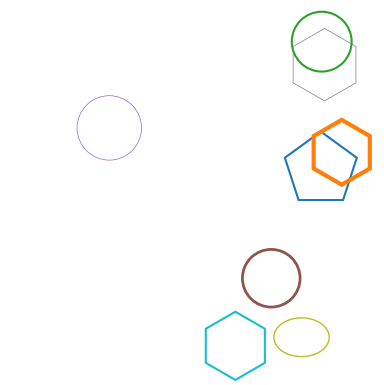[{"shape": "pentagon", "thickness": 1.5, "radius": 0.49, "center": [0.833, 0.56]}, {"shape": "hexagon", "thickness": 3, "radius": 0.42, "center": [0.888, 0.604]}, {"shape": "circle", "thickness": 1.5, "radius": 0.39, "center": [0.836, 0.892]}, {"shape": "circle", "thickness": 0.5, "radius": 0.42, "center": [0.284, 0.668]}, {"shape": "circle", "thickness": 2, "radius": 0.37, "center": [0.705, 0.277]}, {"shape": "hexagon", "thickness": 0.5, "radius": 0.47, "center": [0.843, 0.832]}, {"shape": "oval", "thickness": 1, "radius": 0.36, "center": [0.783, 0.124]}, {"shape": "hexagon", "thickness": 1.5, "radius": 0.44, "center": [0.611, 0.102]}]